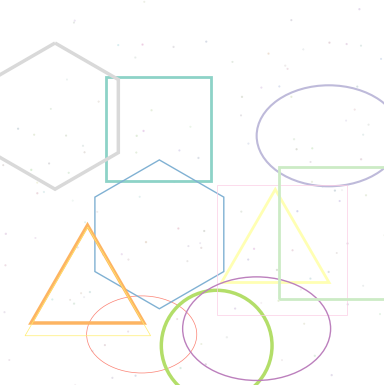[{"shape": "square", "thickness": 2, "radius": 0.68, "center": [0.412, 0.666]}, {"shape": "triangle", "thickness": 2, "radius": 0.81, "center": [0.715, 0.347]}, {"shape": "oval", "thickness": 1.5, "radius": 0.94, "center": [0.854, 0.647]}, {"shape": "oval", "thickness": 0.5, "radius": 0.72, "center": [0.368, 0.131]}, {"shape": "hexagon", "thickness": 1, "radius": 0.97, "center": [0.414, 0.391]}, {"shape": "triangle", "thickness": 2.5, "radius": 0.85, "center": [0.227, 0.246]}, {"shape": "circle", "thickness": 2.5, "radius": 0.72, "center": [0.563, 0.102]}, {"shape": "square", "thickness": 0.5, "radius": 0.84, "center": [0.732, 0.351]}, {"shape": "hexagon", "thickness": 2.5, "radius": 0.95, "center": [0.143, 0.698]}, {"shape": "oval", "thickness": 1, "radius": 0.96, "center": [0.667, 0.146]}, {"shape": "square", "thickness": 2, "radius": 0.86, "center": [0.897, 0.395]}, {"shape": "triangle", "thickness": 0.5, "radius": 0.94, "center": [0.228, 0.222]}]